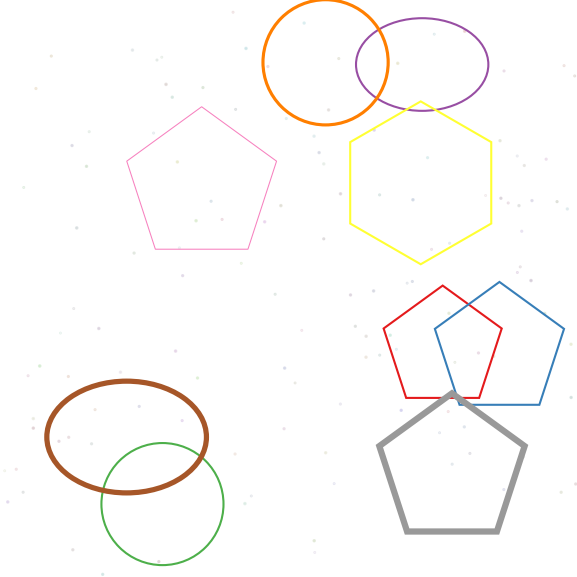[{"shape": "pentagon", "thickness": 1, "radius": 0.54, "center": [0.767, 0.397]}, {"shape": "pentagon", "thickness": 1, "radius": 0.59, "center": [0.865, 0.393]}, {"shape": "circle", "thickness": 1, "radius": 0.53, "center": [0.281, 0.126]}, {"shape": "oval", "thickness": 1, "radius": 0.57, "center": [0.731, 0.887]}, {"shape": "circle", "thickness": 1.5, "radius": 0.54, "center": [0.564, 0.891]}, {"shape": "hexagon", "thickness": 1, "radius": 0.71, "center": [0.729, 0.683]}, {"shape": "oval", "thickness": 2.5, "radius": 0.69, "center": [0.219, 0.242]}, {"shape": "pentagon", "thickness": 0.5, "radius": 0.68, "center": [0.349, 0.678]}, {"shape": "pentagon", "thickness": 3, "radius": 0.66, "center": [0.783, 0.186]}]